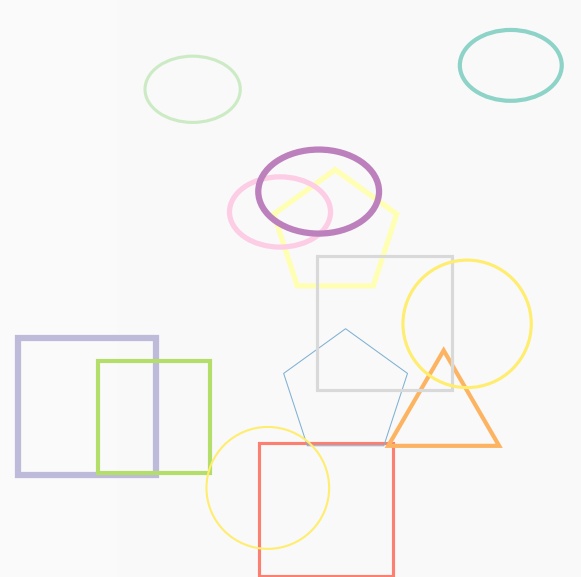[{"shape": "oval", "thickness": 2, "radius": 0.44, "center": [0.879, 0.886]}, {"shape": "pentagon", "thickness": 2.5, "radius": 0.56, "center": [0.577, 0.594]}, {"shape": "square", "thickness": 3, "radius": 0.59, "center": [0.15, 0.295]}, {"shape": "square", "thickness": 1.5, "radius": 0.58, "center": [0.561, 0.117]}, {"shape": "pentagon", "thickness": 0.5, "radius": 0.56, "center": [0.595, 0.318]}, {"shape": "triangle", "thickness": 2, "radius": 0.55, "center": [0.763, 0.282]}, {"shape": "square", "thickness": 2, "radius": 0.48, "center": [0.265, 0.278]}, {"shape": "oval", "thickness": 2.5, "radius": 0.43, "center": [0.482, 0.632]}, {"shape": "square", "thickness": 1.5, "radius": 0.58, "center": [0.661, 0.44]}, {"shape": "oval", "thickness": 3, "radius": 0.52, "center": [0.548, 0.667]}, {"shape": "oval", "thickness": 1.5, "radius": 0.41, "center": [0.331, 0.845]}, {"shape": "circle", "thickness": 1.5, "radius": 0.55, "center": [0.804, 0.438]}, {"shape": "circle", "thickness": 1, "radius": 0.53, "center": [0.461, 0.154]}]